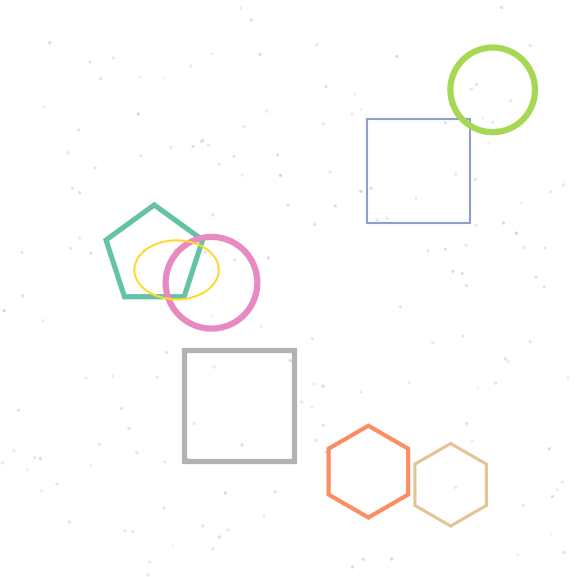[{"shape": "pentagon", "thickness": 2.5, "radius": 0.44, "center": [0.267, 0.556]}, {"shape": "hexagon", "thickness": 2, "radius": 0.4, "center": [0.638, 0.183]}, {"shape": "square", "thickness": 1, "radius": 0.45, "center": [0.725, 0.703]}, {"shape": "circle", "thickness": 3, "radius": 0.4, "center": [0.366, 0.51]}, {"shape": "circle", "thickness": 3, "radius": 0.37, "center": [0.853, 0.844]}, {"shape": "oval", "thickness": 1, "radius": 0.37, "center": [0.306, 0.532]}, {"shape": "hexagon", "thickness": 1.5, "radius": 0.36, "center": [0.78, 0.16]}, {"shape": "square", "thickness": 2.5, "radius": 0.48, "center": [0.414, 0.296]}]